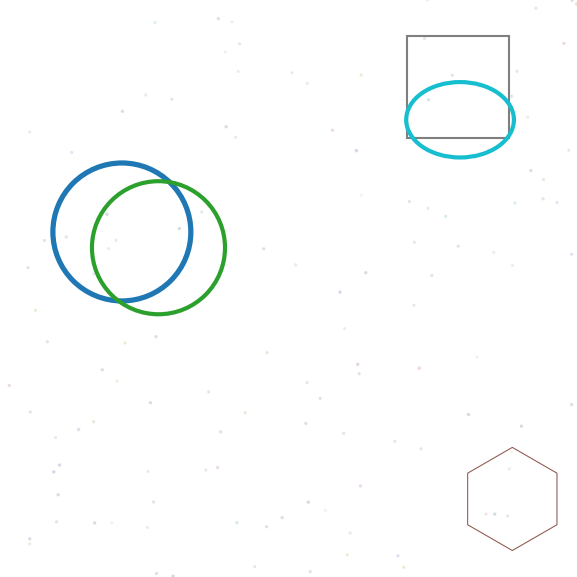[{"shape": "circle", "thickness": 2.5, "radius": 0.6, "center": [0.211, 0.597]}, {"shape": "circle", "thickness": 2, "radius": 0.58, "center": [0.274, 0.57]}, {"shape": "hexagon", "thickness": 0.5, "radius": 0.45, "center": [0.887, 0.135]}, {"shape": "square", "thickness": 1, "radius": 0.44, "center": [0.792, 0.849]}, {"shape": "oval", "thickness": 2, "radius": 0.47, "center": [0.797, 0.792]}]